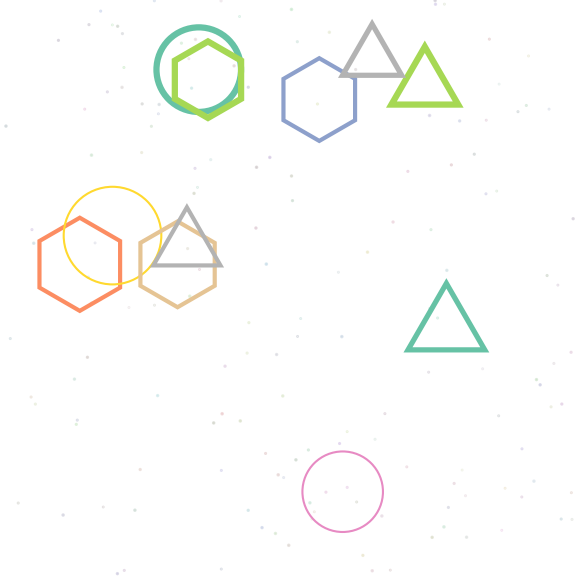[{"shape": "circle", "thickness": 3, "radius": 0.37, "center": [0.344, 0.879]}, {"shape": "triangle", "thickness": 2.5, "radius": 0.38, "center": [0.773, 0.432]}, {"shape": "hexagon", "thickness": 2, "radius": 0.4, "center": [0.138, 0.541]}, {"shape": "hexagon", "thickness": 2, "radius": 0.36, "center": [0.553, 0.827]}, {"shape": "circle", "thickness": 1, "radius": 0.35, "center": [0.593, 0.148]}, {"shape": "triangle", "thickness": 3, "radius": 0.33, "center": [0.736, 0.851]}, {"shape": "hexagon", "thickness": 3, "radius": 0.33, "center": [0.36, 0.861]}, {"shape": "circle", "thickness": 1, "radius": 0.42, "center": [0.195, 0.591]}, {"shape": "hexagon", "thickness": 2, "radius": 0.37, "center": [0.307, 0.541]}, {"shape": "triangle", "thickness": 2.5, "radius": 0.3, "center": [0.644, 0.898]}, {"shape": "triangle", "thickness": 2, "radius": 0.34, "center": [0.324, 0.573]}]